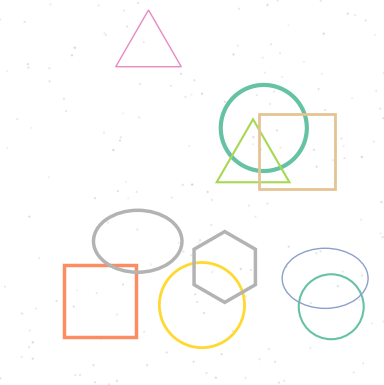[{"shape": "circle", "thickness": 3, "radius": 0.56, "center": [0.685, 0.668]}, {"shape": "circle", "thickness": 1.5, "radius": 0.42, "center": [0.86, 0.203]}, {"shape": "square", "thickness": 2.5, "radius": 0.47, "center": [0.26, 0.217]}, {"shape": "oval", "thickness": 1, "radius": 0.56, "center": [0.844, 0.277]}, {"shape": "triangle", "thickness": 1, "radius": 0.49, "center": [0.386, 0.876]}, {"shape": "triangle", "thickness": 1.5, "radius": 0.55, "center": [0.657, 0.581]}, {"shape": "circle", "thickness": 2, "radius": 0.55, "center": [0.525, 0.208]}, {"shape": "square", "thickness": 2, "radius": 0.49, "center": [0.771, 0.606]}, {"shape": "oval", "thickness": 2.5, "radius": 0.57, "center": [0.358, 0.373]}, {"shape": "hexagon", "thickness": 2.5, "radius": 0.46, "center": [0.584, 0.307]}]